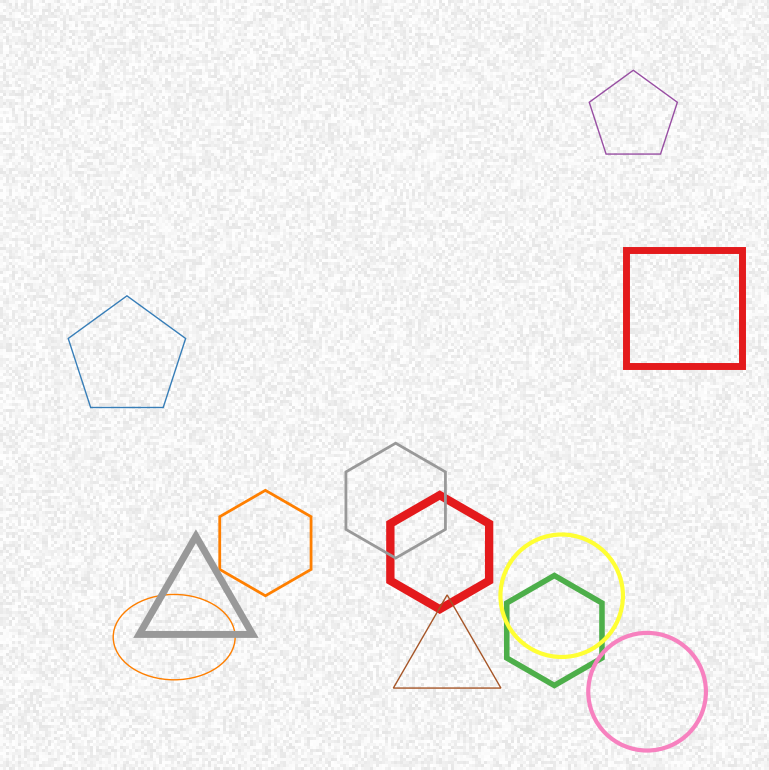[{"shape": "hexagon", "thickness": 3, "radius": 0.37, "center": [0.571, 0.283]}, {"shape": "square", "thickness": 2.5, "radius": 0.38, "center": [0.888, 0.6]}, {"shape": "pentagon", "thickness": 0.5, "radius": 0.4, "center": [0.165, 0.536]}, {"shape": "hexagon", "thickness": 2, "radius": 0.36, "center": [0.72, 0.181]}, {"shape": "pentagon", "thickness": 0.5, "radius": 0.3, "center": [0.822, 0.849]}, {"shape": "oval", "thickness": 0.5, "radius": 0.4, "center": [0.226, 0.173]}, {"shape": "hexagon", "thickness": 1, "radius": 0.34, "center": [0.345, 0.295]}, {"shape": "circle", "thickness": 1.5, "radius": 0.4, "center": [0.729, 0.226]}, {"shape": "triangle", "thickness": 0.5, "radius": 0.4, "center": [0.581, 0.147]}, {"shape": "circle", "thickness": 1.5, "radius": 0.38, "center": [0.84, 0.102]}, {"shape": "hexagon", "thickness": 1, "radius": 0.37, "center": [0.514, 0.35]}, {"shape": "triangle", "thickness": 2.5, "radius": 0.43, "center": [0.254, 0.219]}]